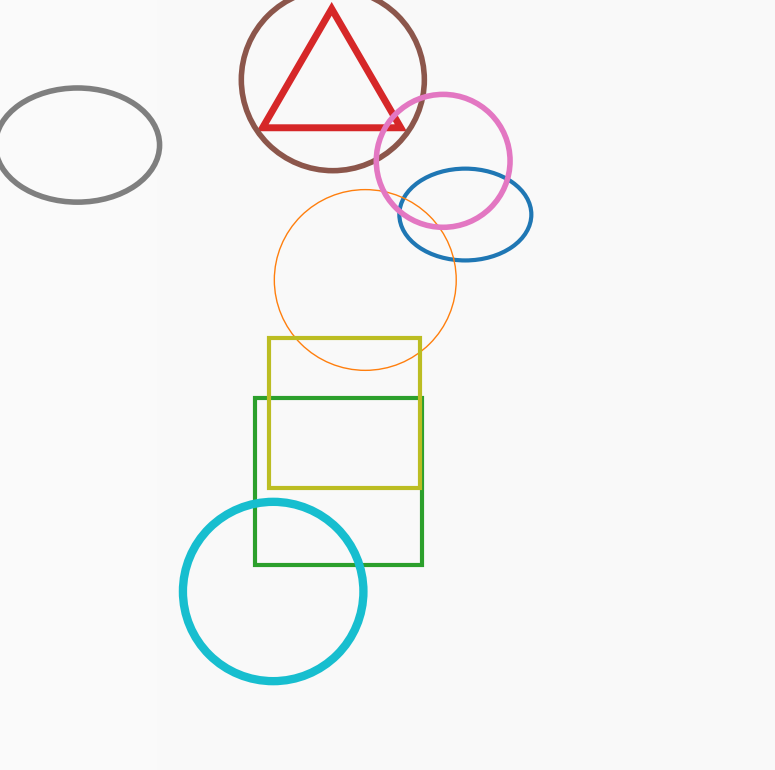[{"shape": "oval", "thickness": 1.5, "radius": 0.43, "center": [0.6, 0.721]}, {"shape": "circle", "thickness": 0.5, "radius": 0.59, "center": [0.471, 0.636]}, {"shape": "square", "thickness": 1.5, "radius": 0.54, "center": [0.437, 0.375]}, {"shape": "triangle", "thickness": 2.5, "radius": 0.51, "center": [0.428, 0.886]}, {"shape": "circle", "thickness": 2, "radius": 0.59, "center": [0.429, 0.896]}, {"shape": "circle", "thickness": 2, "radius": 0.43, "center": [0.572, 0.791]}, {"shape": "oval", "thickness": 2, "radius": 0.53, "center": [0.1, 0.812]}, {"shape": "square", "thickness": 1.5, "radius": 0.49, "center": [0.445, 0.463]}, {"shape": "circle", "thickness": 3, "radius": 0.58, "center": [0.352, 0.232]}]